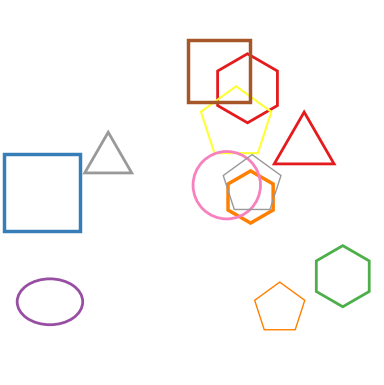[{"shape": "hexagon", "thickness": 2, "radius": 0.45, "center": [0.643, 0.771]}, {"shape": "triangle", "thickness": 2, "radius": 0.45, "center": [0.79, 0.619]}, {"shape": "square", "thickness": 2.5, "radius": 0.49, "center": [0.11, 0.5]}, {"shape": "hexagon", "thickness": 2, "radius": 0.4, "center": [0.89, 0.283]}, {"shape": "oval", "thickness": 2, "radius": 0.43, "center": [0.13, 0.216]}, {"shape": "pentagon", "thickness": 1, "radius": 0.34, "center": [0.727, 0.199]}, {"shape": "hexagon", "thickness": 2.5, "radius": 0.34, "center": [0.651, 0.488]}, {"shape": "pentagon", "thickness": 1.5, "radius": 0.48, "center": [0.613, 0.68]}, {"shape": "square", "thickness": 2.5, "radius": 0.4, "center": [0.569, 0.816]}, {"shape": "circle", "thickness": 2, "radius": 0.44, "center": [0.589, 0.519]}, {"shape": "pentagon", "thickness": 1, "radius": 0.39, "center": [0.655, 0.52]}, {"shape": "triangle", "thickness": 2, "radius": 0.35, "center": [0.281, 0.586]}]